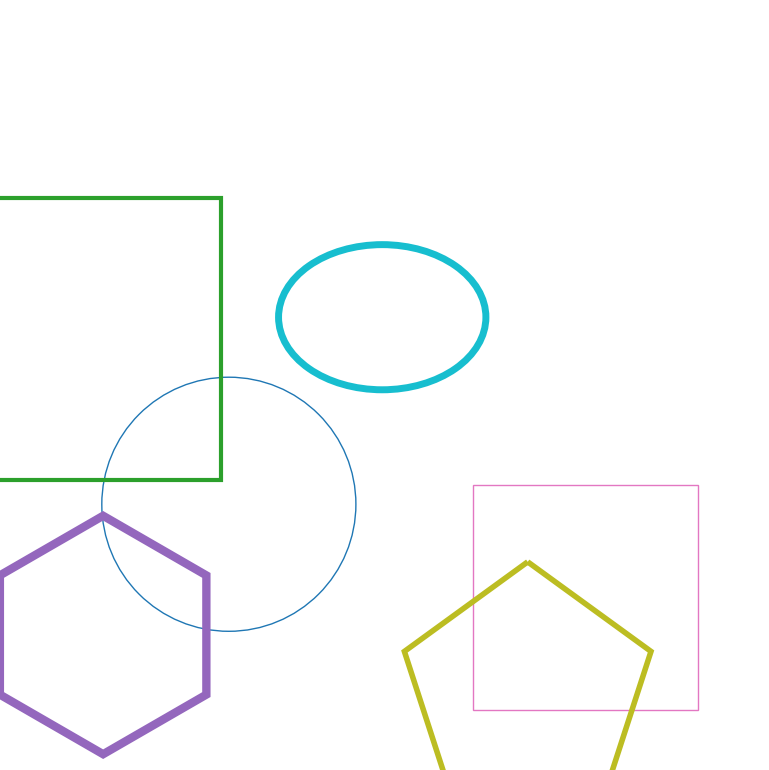[{"shape": "circle", "thickness": 0.5, "radius": 0.82, "center": [0.297, 0.345]}, {"shape": "square", "thickness": 1.5, "radius": 0.92, "center": [0.104, 0.559]}, {"shape": "hexagon", "thickness": 3, "radius": 0.77, "center": [0.134, 0.175]}, {"shape": "square", "thickness": 0.5, "radius": 0.73, "center": [0.761, 0.224]}, {"shape": "pentagon", "thickness": 2, "radius": 0.84, "center": [0.685, 0.102]}, {"shape": "oval", "thickness": 2.5, "radius": 0.67, "center": [0.496, 0.588]}]